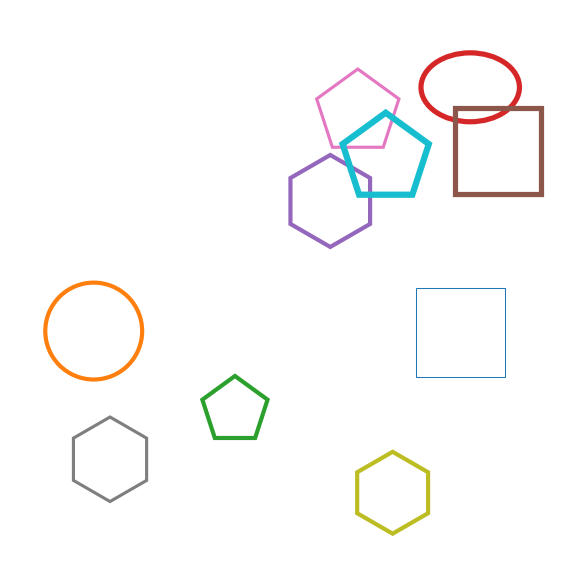[{"shape": "square", "thickness": 0.5, "radius": 0.39, "center": [0.797, 0.423]}, {"shape": "circle", "thickness": 2, "radius": 0.42, "center": [0.162, 0.426]}, {"shape": "pentagon", "thickness": 2, "radius": 0.3, "center": [0.407, 0.289]}, {"shape": "oval", "thickness": 2.5, "radius": 0.43, "center": [0.814, 0.848]}, {"shape": "hexagon", "thickness": 2, "radius": 0.4, "center": [0.572, 0.651]}, {"shape": "square", "thickness": 2.5, "radius": 0.37, "center": [0.863, 0.737]}, {"shape": "pentagon", "thickness": 1.5, "radius": 0.37, "center": [0.62, 0.805]}, {"shape": "hexagon", "thickness": 1.5, "radius": 0.37, "center": [0.191, 0.204]}, {"shape": "hexagon", "thickness": 2, "radius": 0.35, "center": [0.68, 0.146]}, {"shape": "pentagon", "thickness": 3, "radius": 0.39, "center": [0.668, 0.725]}]